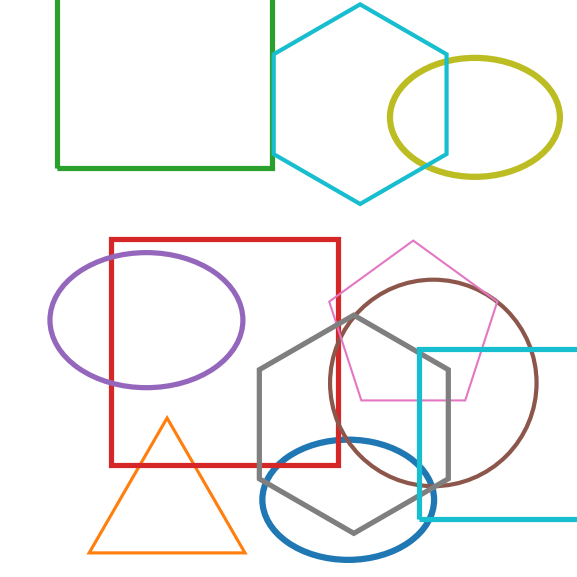[{"shape": "oval", "thickness": 3, "radius": 0.74, "center": [0.603, 0.134]}, {"shape": "triangle", "thickness": 1.5, "radius": 0.78, "center": [0.289, 0.12]}, {"shape": "square", "thickness": 2.5, "radius": 0.93, "center": [0.285, 0.895]}, {"shape": "square", "thickness": 2.5, "radius": 0.98, "center": [0.389, 0.39]}, {"shape": "oval", "thickness": 2.5, "radius": 0.84, "center": [0.254, 0.445]}, {"shape": "circle", "thickness": 2, "radius": 0.89, "center": [0.75, 0.336]}, {"shape": "pentagon", "thickness": 1, "radius": 0.76, "center": [0.716, 0.43]}, {"shape": "hexagon", "thickness": 2.5, "radius": 0.94, "center": [0.613, 0.264]}, {"shape": "oval", "thickness": 3, "radius": 0.74, "center": [0.822, 0.796]}, {"shape": "square", "thickness": 2.5, "radius": 0.74, "center": [0.873, 0.248]}, {"shape": "hexagon", "thickness": 2, "radius": 0.86, "center": [0.624, 0.819]}]